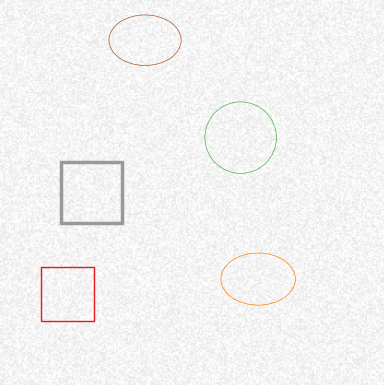[{"shape": "square", "thickness": 1, "radius": 0.35, "center": [0.175, 0.237]}, {"shape": "circle", "thickness": 0.5, "radius": 0.46, "center": [0.625, 0.643]}, {"shape": "oval", "thickness": 0.5, "radius": 0.48, "center": [0.671, 0.275]}, {"shape": "oval", "thickness": 0.5, "radius": 0.47, "center": [0.377, 0.896]}, {"shape": "square", "thickness": 2.5, "radius": 0.4, "center": [0.238, 0.501]}]